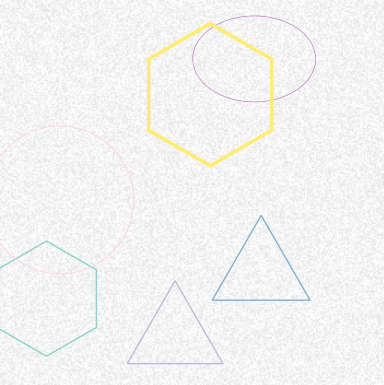[{"shape": "hexagon", "thickness": 1, "radius": 0.75, "center": [0.121, 0.224]}, {"shape": "triangle", "thickness": 1, "radius": 0.72, "center": [0.455, 0.127]}, {"shape": "triangle", "thickness": 1, "radius": 0.73, "center": [0.678, 0.294]}, {"shape": "circle", "thickness": 0.5, "radius": 0.96, "center": [0.155, 0.481]}, {"shape": "oval", "thickness": 0.5, "radius": 0.8, "center": [0.66, 0.847]}, {"shape": "hexagon", "thickness": 2.5, "radius": 0.92, "center": [0.546, 0.754]}]